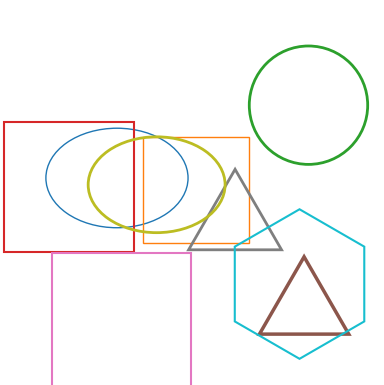[{"shape": "oval", "thickness": 1, "radius": 0.92, "center": [0.304, 0.538]}, {"shape": "square", "thickness": 1, "radius": 0.69, "center": [0.509, 0.506]}, {"shape": "circle", "thickness": 2, "radius": 0.77, "center": [0.801, 0.727]}, {"shape": "square", "thickness": 1.5, "radius": 0.85, "center": [0.18, 0.514]}, {"shape": "triangle", "thickness": 2.5, "radius": 0.67, "center": [0.79, 0.199]}, {"shape": "square", "thickness": 1.5, "radius": 0.9, "center": [0.316, 0.163]}, {"shape": "triangle", "thickness": 2, "radius": 0.7, "center": [0.611, 0.421]}, {"shape": "oval", "thickness": 2, "radius": 0.89, "center": [0.407, 0.52]}, {"shape": "hexagon", "thickness": 1.5, "radius": 0.97, "center": [0.778, 0.262]}]